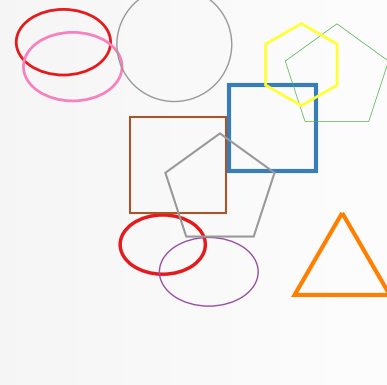[{"shape": "oval", "thickness": 2.5, "radius": 0.55, "center": [0.42, 0.365]}, {"shape": "oval", "thickness": 2, "radius": 0.61, "center": [0.164, 0.89]}, {"shape": "square", "thickness": 3, "radius": 0.56, "center": [0.703, 0.667]}, {"shape": "pentagon", "thickness": 0.5, "radius": 0.7, "center": [0.869, 0.798]}, {"shape": "oval", "thickness": 1, "radius": 0.64, "center": [0.539, 0.294]}, {"shape": "triangle", "thickness": 3, "radius": 0.71, "center": [0.883, 0.305]}, {"shape": "hexagon", "thickness": 2, "radius": 0.53, "center": [0.778, 0.832]}, {"shape": "square", "thickness": 1.5, "radius": 0.62, "center": [0.459, 0.571]}, {"shape": "oval", "thickness": 2, "radius": 0.64, "center": [0.188, 0.827]}, {"shape": "circle", "thickness": 1, "radius": 0.74, "center": [0.45, 0.885]}, {"shape": "pentagon", "thickness": 1.5, "radius": 0.74, "center": [0.568, 0.505]}]